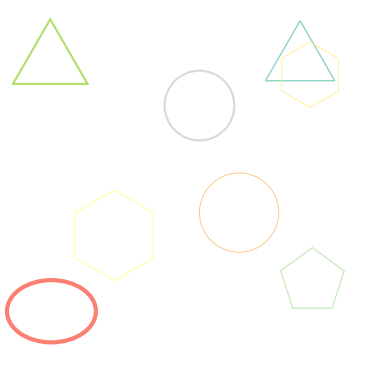[{"shape": "triangle", "thickness": 1, "radius": 0.52, "center": [0.78, 0.842]}, {"shape": "hexagon", "thickness": 1, "radius": 0.59, "center": [0.297, 0.389]}, {"shape": "oval", "thickness": 3, "radius": 0.58, "center": [0.134, 0.192]}, {"shape": "circle", "thickness": 0.5, "radius": 0.51, "center": [0.621, 0.448]}, {"shape": "triangle", "thickness": 1.5, "radius": 0.56, "center": [0.131, 0.838]}, {"shape": "circle", "thickness": 1.5, "radius": 0.45, "center": [0.518, 0.726]}, {"shape": "pentagon", "thickness": 1, "radius": 0.43, "center": [0.811, 0.27]}, {"shape": "hexagon", "thickness": 0.5, "radius": 0.42, "center": [0.806, 0.806]}]